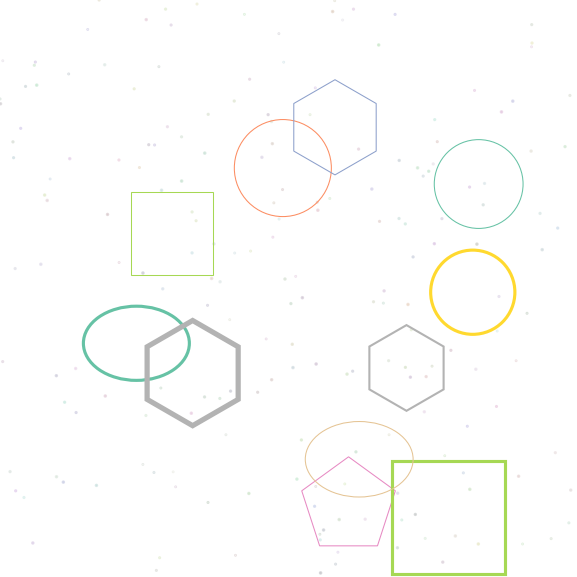[{"shape": "circle", "thickness": 0.5, "radius": 0.38, "center": [0.829, 0.68]}, {"shape": "oval", "thickness": 1.5, "radius": 0.46, "center": [0.236, 0.405]}, {"shape": "circle", "thickness": 0.5, "radius": 0.42, "center": [0.49, 0.708]}, {"shape": "hexagon", "thickness": 0.5, "radius": 0.41, "center": [0.58, 0.779]}, {"shape": "pentagon", "thickness": 0.5, "radius": 0.43, "center": [0.604, 0.123]}, {"shape": "square", "thickness": 0.5, "radius": 0.36, "center": [0.298, 0.595]}, {"shape": "square", "thickness": 1.5, "radius": 0.49, "center": [0.776, 0.103]}, {"shape": "circle", "thickness": 1.5, "radius": 0.36, "center": [0.819, 0.493]}, {"shape": "oval", "thickness": 0.5, "radius": 0.47, "center": [0.622, 0.204]}, {"shape": "hexagon", "thickness": 2.5, "radius": 0.46, "center": [0.334, 0.353]}, {"shape": "hexagon", "thickness": 1, "radius": 0.37, "center": [0.704, 0.362]}]